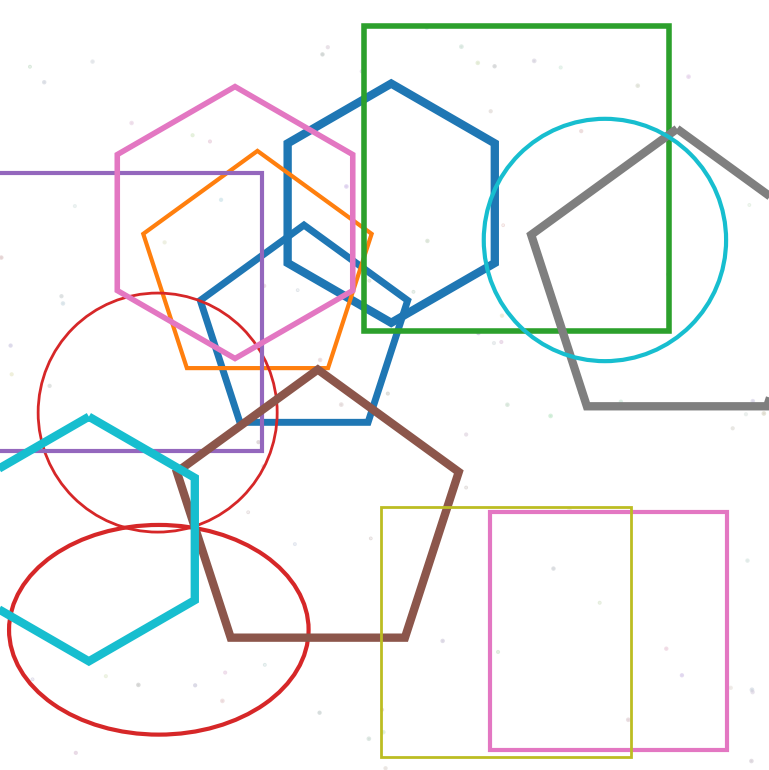[{"shape": "hexagon", "thickness": 3, "radius": 0.78, "center": [0.508, 0.736]}, {"shape": "pentagon", "thickness": 2.5, "radius": 0.71, "center": [0.395, 0.566]}, {"shape": "pentagon", "thickness": 1.5, "radius": 0.78, "center": [0.334, 0.648]}, {"shape": "square", "thickness": 2, "radius": 0.99, "center": [0.671, 0.768]}, {"shape": "oval", "thickness": 1.5, "radius": 0.97, "center": [0.206, 0.182]}, {"shape": "circle", "thickness": 1, "radius": 0.78, "center": [0.205, 0.464]}, {"shape": "square", "thickness": 1.5, "radius": 0.9, "center": [0.16, 0.595]}, {"shape": "pentagon", "thickness": 3, "radius": 0.96, "center": [0.413, 0.328]}, {"shape": "hexagon", "thickness": 2, "radius": 0.88, "center": [0.305, 0.711]}, {"shape": "square", "thickness": 1.5, "radius": 0.77, "center": [0.79, 0.18]}, {"shape": "pentagon", "thickness": 3, "radius": 1.0, "center": [0.879, 0.633]}, {"shape": "square", "thickness": 1, "radius": 0.81, "center": [0.657, 0.179]}, {"shape": "hexagon", "thickness": 3, "radius": 0.79, "center": [0.115, 0.3]}, {"shape": "circle", "thickness": 1.5, "radius": 0.79, "center": [0.786, 0.688]}]